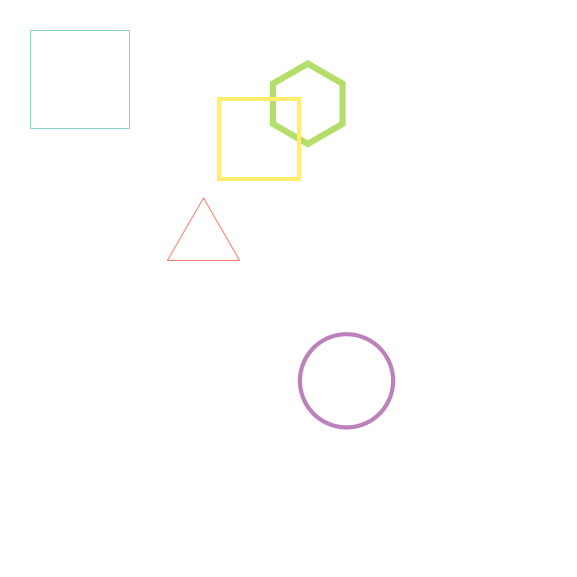[{"shape": "square", "thickness": 0.5, "radius": 0.43, "center": [0.138, 0.863]}, {"shape": "triangle", "thickness": 0.5, "radius": 0.36, "center": [0.352, 0.584]}, {"shape": "hexagon", "thickness": 3, "radius": 0.35, "center": [0.533, 0.819]}, {"shape": "circle", "thickness": 2, "radius": 0.4, "center": [0.6, 0.34]}, {"shape": "square", "thickness": 2, "radius": 0.34, "center": [0.448, 0.759]}]